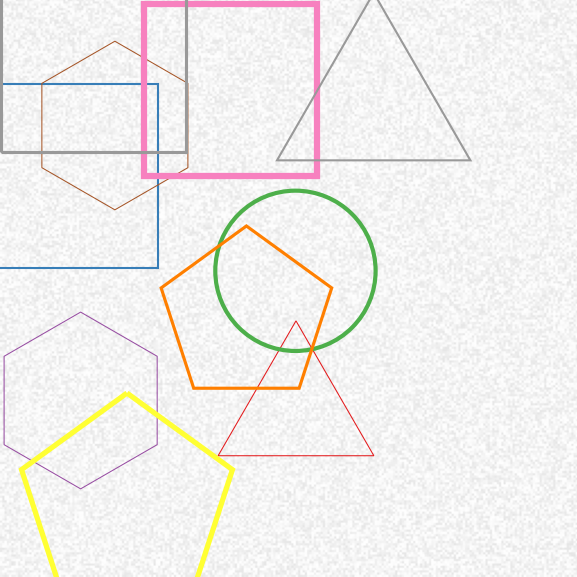[{"shape": "triangle", "thickness": 0.5, "radius": 0.78, "center": [0.513, 0.288]}, {"shape": "square", "thickness": 1, "radius": 0.79, "center": [0.116, 0.694]}, {"shape": "circle", "thickness": 2, "radius": 0.69, "center": [0.512, 0.53]}, {"shape": "hexagon", "thickness": 0.5, "radius": 0.77, "center": [0.14, 0.306]}, {"shape": "pentagon", "thickness": 1.5, "radius": 0.78, "center": [0.427, 0.453]}, {"shape": "pentagon", "thickness": 2.5, "radius": 0.96, "center": [0.22, 0.127]}, {"shape": "hexagon", "thickness": 0.5, "radius": 0.73, "center": [0.199, 0.782]}, {"shape": "square", "thickness": 3, "radius": 0.75, "center": [0.399, 0.843]}, {"shape": "square", "thickness": 1.5, "radius": 0.8, "center": [0.162, 0.897]}, {"shape": "triangle", "thickness": 1, "radius": 0.97, "center": [0.647, 0.818]}]